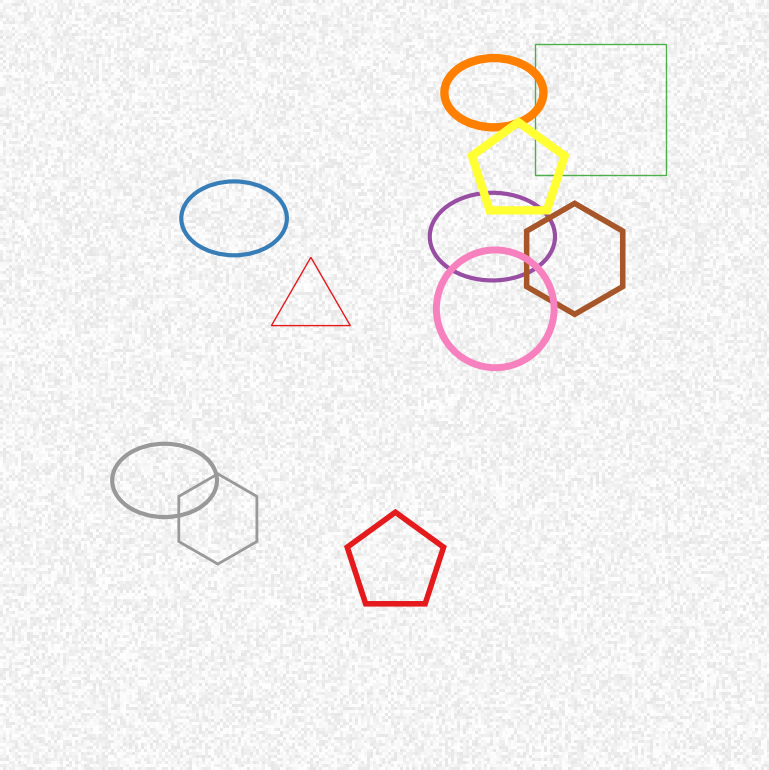[{"shape": "triangle", "thickness": 0.5, "radius": 0.3, "center": [0.404, 0.607]}, {"shape": "pentagon", "thickness": 2, "radius": 0.33, "center": [0.514, 0.269]}, {"shape": "oval", "thickness": 1.5, "radius": 0.34, "center": [0.304, 0.716]}, {"shape": "square", "thickness": 0.5, "radius": 0.42, "center": [0.78, 0.857]}, {"shape": "oval", "thickness": 1.5, "radius": 0.41, "center": [0.639, 0.693]}, {"shape": "oval", "thickness": 3, "radius": 0.32, "center": [0.641, 0.88]}, {"shape": "pentagon", "thickness": 3, "radius": 0.32, "center": [0.673, 0.778]}, {"shape": "hexagon", "thickness": 2, "radius": 0.36, "center": [0.746, 0.664]}, {"shape": "circle", "thickness": 2.5, "radius": 0.38, "center": [0.643, 0.599]}, {"shape": "hexagon", "thickness": 1, "radius": 0.29, "center": [0.283, 0.326]}, {"shape": "oval", "thickness": 1.5, "radius": 0.34, "center": [0.214, 0.376]}]